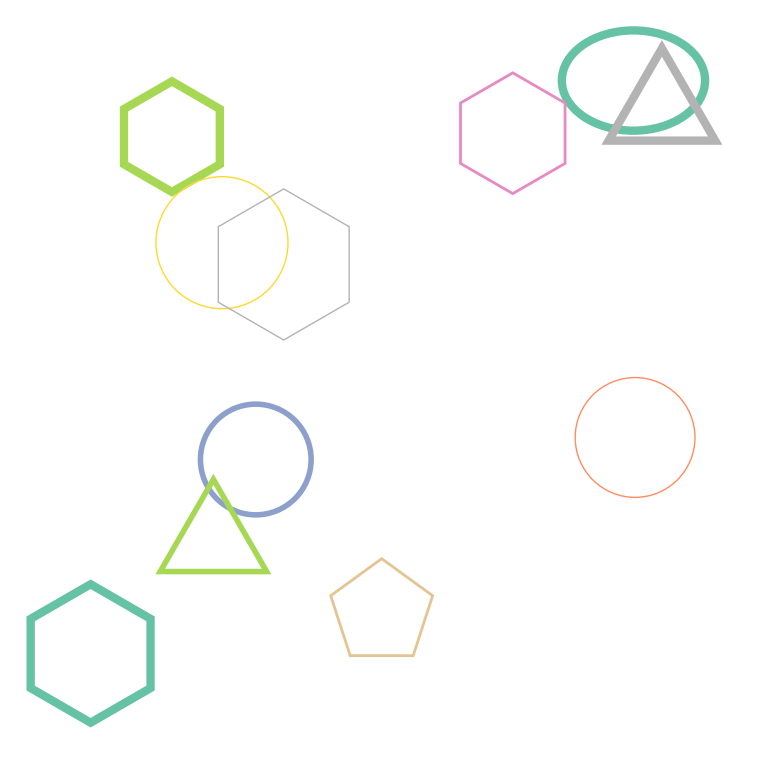[{"shape": "oval", "thickness": 3, "radius": 0.47, "center": [0.823, 0.895]}, {"shape": "hexagon", "thickness": 3, "radius": 0.45, "center": [0.118, 0.151]}, {"shape": "circle", "thickness": 0.5, "radius": 0.39, "center": [0.825, 0.432]}, {"shape": "circle", "thickness": 2, "radius": 0.36, "center": [0.332, 0.403]}, {"shape": "hexagon", "thickness": 1, "radius": 0.39, "center": [0.666, 0.827]}, {"shape": "triangle", "thickness": 2, "radius": 0.4, "center": [0.277, 0.298]}, {"shape": "hexagon", "thickness": 3, "radius": 0.36, "center": [0.223, 0.823]}, {"shape": "circle", "thickness": 0.5, "radius": 0.43, "center": [0.288, 0.685]}, {"shape": "pentagon", "thickness": 1, "radius": 0.35, "center": [0.496, 0.205]}, {"shape": "triangle", "thickness": 3, "radius": 0.4, "center": [0.86, 0.857]}, {"shape": "hexagon", "thickness": 0.5, "radius": 0.49, "center": [0.368, 0.657]}]